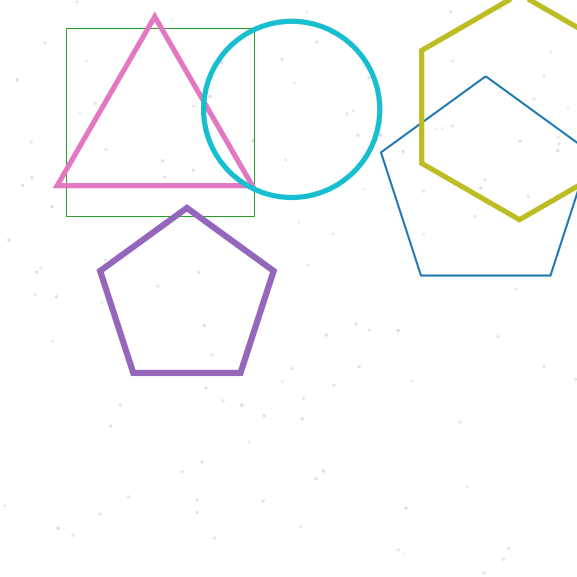[{"shape": "pentagon", "thickness": 1, "radius": 0.95, "center": [0.841, 0.676]}, {"shape": "square", "thickness": 0.5, "radius": 0.81, "center": [0.277, 0.788]}, {"shape": "pentagon", "thickness": 3, "radius": 0.79, "center": [0.324, 0.481]}, {"shape": "triangle", "thickness": 2.5, "radius": 0.98, "center": [0.268, 0.775]}, {"shape": "hexagon", "thickness": 2.5, "radius": 0.98, "center": [0.899, 0.814]}, {"shape": "circle", "thickness": 2.5, "radius": 0.76, "center": [0.505, 0.81]}]